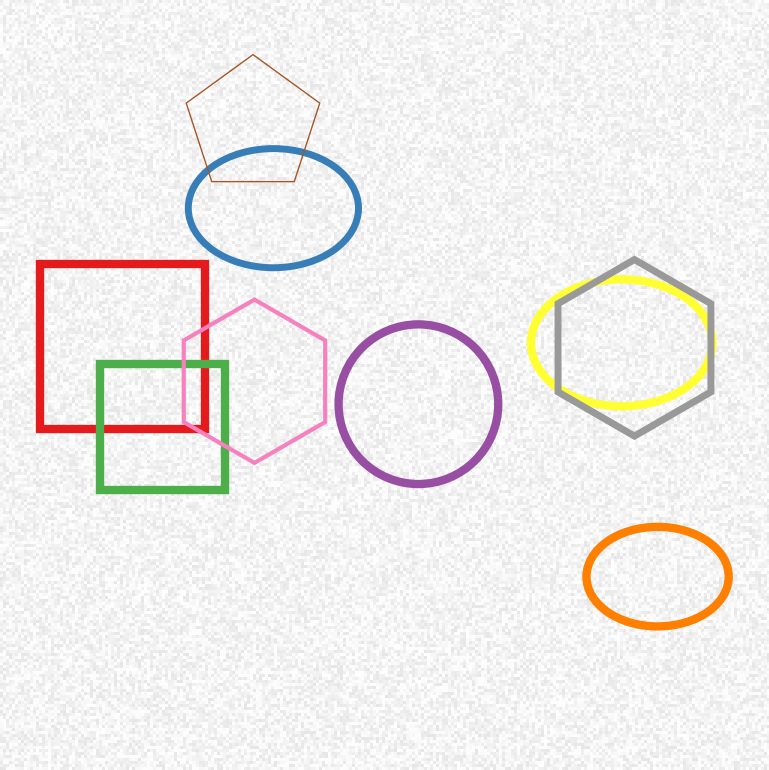[{"shape": "square", "thickness": 3, "radius": 0.54, "center": [0.159, 0.55]}, {"shape": "oval", "thickness": 2.5, "radius": 0.55, "center": [0.355, 0.73]}, {"shape": "square", "thickness": 3, "radius": 0.41, "center": [0.211, 0.446]}, {"shape": "circle", "thickness": 3, "radius": 0.52, "center": [0.543, 0.475]}, {"shape": "oval", "thickness": 3, "radius": 0.46, "center": [0.854, 0.251]}, {"shape": "oval", "thickness": 3, "radius": 0.59, "center": [0.807, 0.555]}, {"shape": "pentagon", "thickness": 0.5, "radius": 0.46, "center": [0.329, 0.838]}, {"shape": "hexagon", "thickness": 1.5, "radius": 0.53, "center": [0.33, 0.505]}, {"shape": "hexagon", "thickness": 2.5, "radius": 0.57, "center": [0.824, 0.548]}]